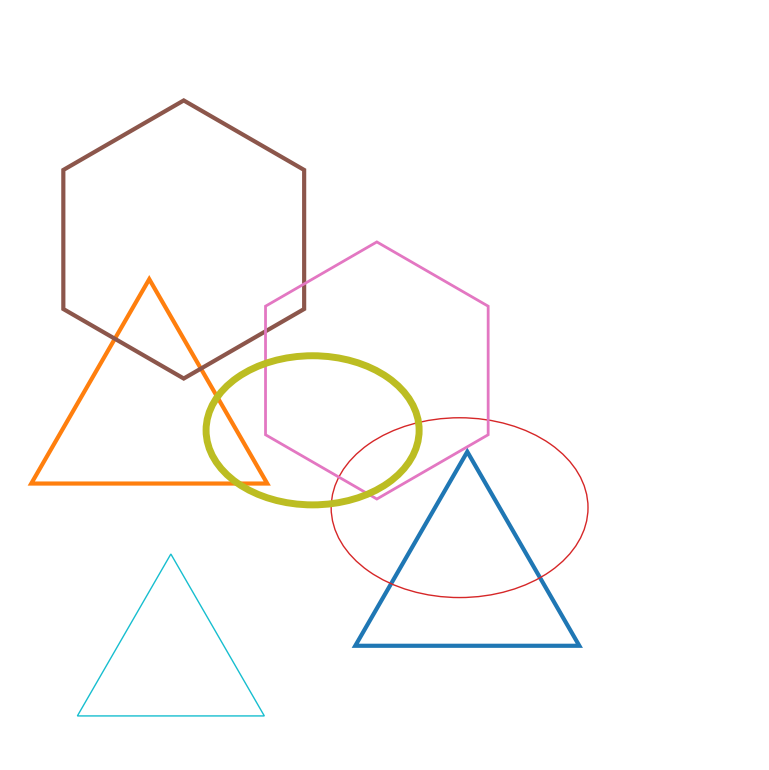[{"shape": "triangle", "thickness": 1.5, "radius": 0.84, "center": [0.607, 0.245]}, {"shape": "triangle", "thickness": 1.5, "radius": 0.88, "center": [0.194, 0.46]}, {"shape": "oval", "thickness": 0.5, "radius": 0.83, "center": [0.597, 0.341]}, {"shape": "hexagon", "thickness": 1.5, "radius": 0.9, "center": [0.239, 0.689]}, {"shape": "hexagon", "thickness": 1, "radius": 0.83, "center": [0.489, 0.519]}, {"shape": "oval", "thickness": 2.5, "radius": 0.69, "center": [0.406, 0.441]}, {"shape": "triangle", "thickness": 0.5, "radius": 0.7, "center": [0.222, 0.14]}]